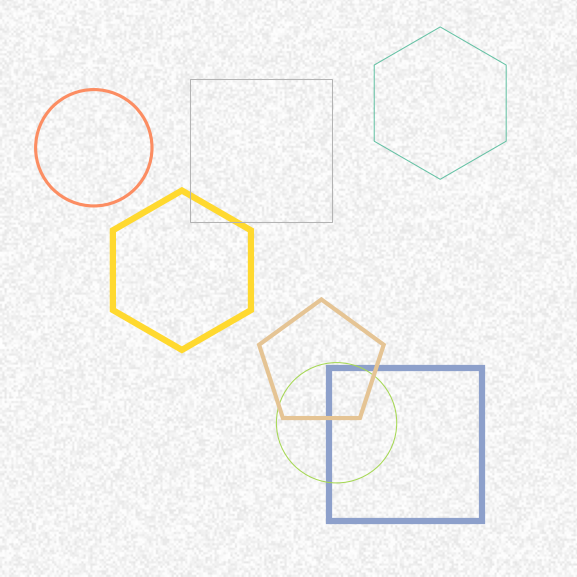[{"shape": "hexagon", "thickness": 0.5, "radius": 0.66, "center": [0.762, 0.821]}, {"shape": "circle", "thickness": 1.5, "radius": 0.5, "center": [0.162, 0.743]}, {"shape": "square", "thickness": 3, "radius": 0.66, "center": [0.702, 0.229]}, {"shape": "circle", "thickness": 0.5, "radius": 0.52, "center": [0.583, 0.267]}, {"shape": "hexagon", "thickness": 3, "radius": 0.69, "center": [0.315, 0.531]}, {"shape": "pentagon", "thickness": 2, "radius": 0.57, "center": [0.557, 0.367]}, {"shape": "square", "thickness": 0.5, "radius": 0.62, "center": [0.452, 0.739]}]